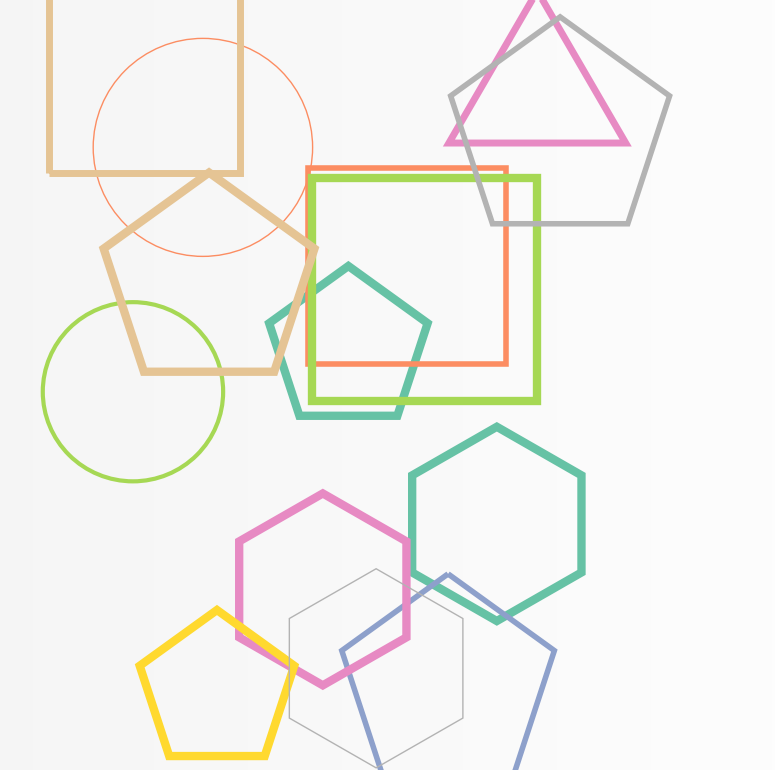[{"shape": "pentagon", "thickness": 3, "radius": 0.54, "center": [0.45, 0.547]}, {"shape": "hexagon", "thickness": 3, "radius": 0.63, "center": [0.641, 0.32]}, {"shape": "square", "thickness": 2, "radius": 0.64, "center": [0.525, 0.655]}, {"shape": "circle", "thickness": 0.5, "radius": 0.71, "center": [0.262, 0.809]}, {"shape": "pentagon", "thickness": 2, "radius": 0.72, "center": [0.578, 0.11]}, {"shape": "triangle", "thickness": 2.5, "radius": 0.66, "center": [0.693, 0.88]}, {"shape": "hexagon", "thickness": 3, "radius": 0.62, "center": [0.417, 0.235]}, {"shape": "square", "thickness": 3, "radius": 0.72, "center": [0.548, 0.625]}, {"shape": "circle", "thickness": 1.5, "radius": 0.58, "center": [0.172, 0.491]}, {"shape": "pentagon", "thickness": 3, "radius": 0.52, "center": [0.28, 0.103]}, {"shape": "square", "thickness": 2.5, "radius": 0.62, "center": [0.187, 0.898]}, {"shape": "pentagon", "thickness": 3, "radius": 0.71, "center": [0.27, 0.633]}, {"shape": "pentagon", "thickness": 2, "radius": 0.74, "center": [0.723, 0.83]}, {"shape": "hexagon", "thickness": 0.5, "radius": 0.65, "center": [0.485, 0.132]}]